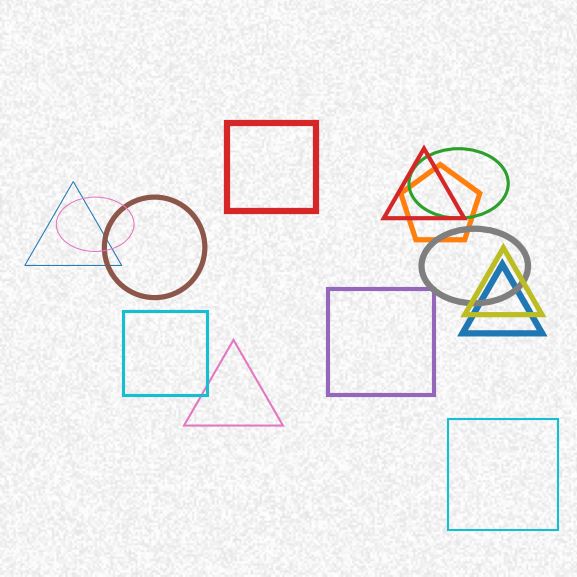[{"shape": "triangle", "thickness": 3, "radius": 0.4, "center": [0.87, 0.462]}, {"shape": "triangle", "thickness": 0.5, "radius": 0.48, "center": [0.127, 0.588]}, {"shape": "pentagon", "thickness": 2.5, "radius": 0.36, "center": [0.762, 0.642]}, {"shape": "oval", "thickness": 1.5, "radius": 0.43, "center": [0.794, 0.681]}, {"shape": "triangle", "thickness": 2, "radius": 0.4, "center": [0.734, 0.662]}, {"shape": "square", "thickness": 3, "radius": 0.38, "center": [0.47, 0.71]}, {"shape": "square", "thickness": 2, "radius": 0.46, "center": [0.66, 0.407]}, {"shape": "circle", "thickness": 2.5, "radius": 0.44, "center": [0.268, 0.571]}, {"shape": "oval", "thickness": 0.5, "radius": 0.34, "center": [0.165, 0.611]}, {"shape": "triangle", "thickness": 1, "radius": 0.49, "center": [0.404, 0.312]}, {"shape": "oval", "thickness": 3, "radius": 0.46, "center": [0.822, 0.539]}, {"shape": "triangle", "thickness": 2.5, "radius": 0.39, "center": [0.872, 0.493]}, {"shape": "square", "thickness": 1, "radius": 0.48, "center": [0.871, 0.178]}, {"shape": "square", "thickness": 1.5, "radius": 0.37, "center": [0.286, 0.388]}]